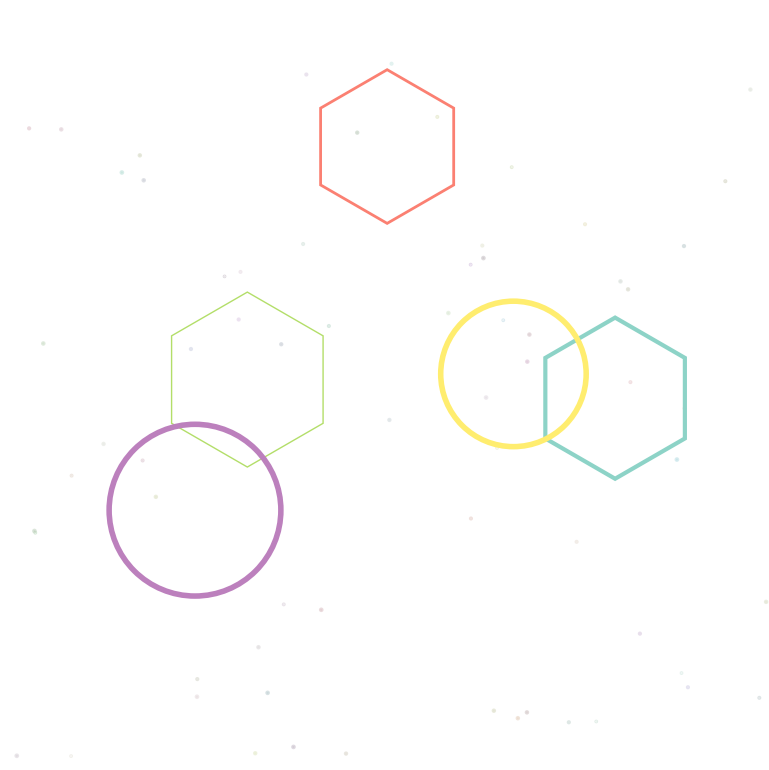[{"shape": "hexagon", "thickness": 1.5, "radius": 0.52, "center": [0.799, 0.483]}, {"shape": "hexagon", "thickness": 1, "radius": 0.5, "center": [0.503, 0.81]}, {"shape": "hexagon", "thickness": 0.5, "radius": 0.57, "center": [0.321, 0.507]}, {"shape": "circle", "thickness": 2, "radius": 0.56, "center": [0.253, 0.337]}, {"shape": "circle", "thickness": 2, "radius": 0.47, "center": [0.667, 0.514]}]